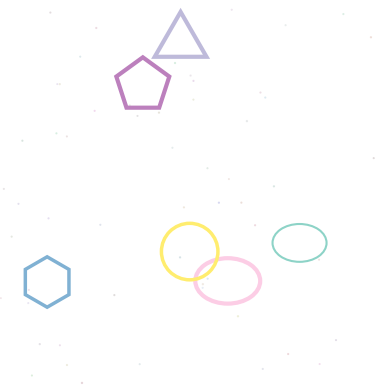[{"shape": "oval", "thickness": 1.5, "radius": 0.35, "center": [0.778, 0.369]}, {"shape": "triangle", "thickness": 3, "radius": 0.39, "center": [0.469, 0.891]}, {"shape": "hexagon", "thickness": 2.5, "radius": 0.33, "center": [0.122, 0.268]}, {"shape": "oval", "thickness": 3, "radius": 0.42, "center": [0.592, 0.27]}, {"shape": "pentagon", "thickness": 3, "radius": 0.36, "center": [0.371, 0.779]}, {"shape": "circle", "thickness": 2.5, "radius": 0.37, "center": [0.493, 0.347]}]